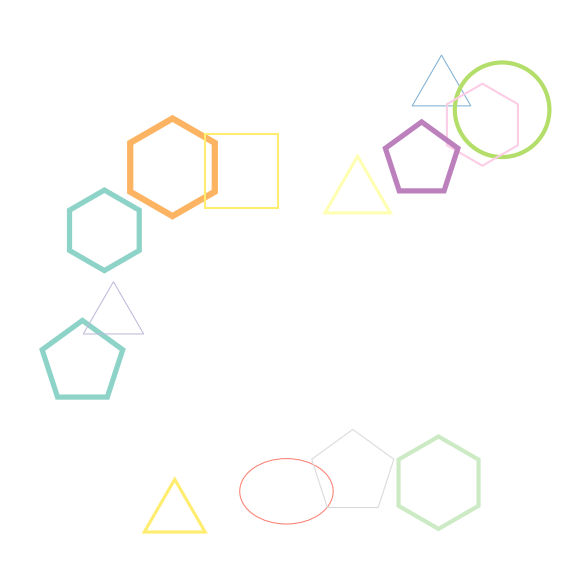[{"shape": "hexagon", "thickness": 2.5, "radius": 0.35, "center": [0.181, 0.6]}, {"shape": "pentagon", "thickness": 2.5, "radius": 0.37, "center": [0.143, 0.371]}, {"shape": "triangle", "thickness": 1.5, "radius": 0.33, "center": [0.619, 0.663]}, {"shape": "triangle", "thickness": 0.5, "radius": 0.3, "center": [0.196, 0.451]}, {"shape": "oval", "thickness": 0.5, "radius": 0.4, "center": [0.496, 0.148]}, {"shape": "triangle", "thickness": 0.5, "radius": 0.29, "center": [0.765, 0.845]}, {"shape": "hexagon", "thickness": 3, "radius": 0.42, "center": [0.299, 0.709]}, {"shape": "circle", "thickness": 2, "radius": 0.41, "center": [0.869, 0.809]}, {"shape": "hexagon", "thickness": 1, "radius": 0.36, "center": [0.835, 0.783]}, {"shape": "pentagon", "thickness": 0.5, "radius": 0.37, "center": [0.611, 0.181]}, {"shape": "pentagon", "thickness": 2.5, "radius": 0.33, "center": [0.73, 0.722]}, {"shape": "hexagon", "thickness": 2, "radius": 0.4, "center": [0.759, 0.163]}, {"shape": "square", "thickness": 1, "radius": 0.32, "center": [0.418, 0.703]}, {"shape": "triangle", "thickness": 1.5, "radius": 0.3, "center": [0.303, 0.108]}]